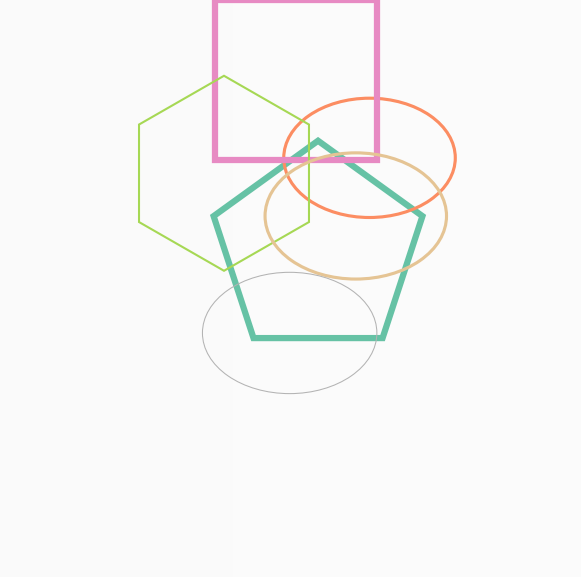[{"shape": "pentagon", "thickness": 3, "radius": 0.94, "center": [0.547, 0.567]}, {"shape": "oval", "thickness": 1.5, "radius": 0.74, "center": [0.636, 0.726]}, {"shape": "square", "thickness": 3, "radius": 0.69, "center": [0.509, 0.861]}, {"shape": "hexagon", "thickness": 1, "radius": 0.84, "center": [0.385, 0.699]}, {"shape": "oval", "thickness": 1.5, "radius": 0.78, "center": [0.612, 0.625]}, {"shape": "oval", "thickness": 0.5, "radius": 0.75, "center": [0.498, 0.423]}]